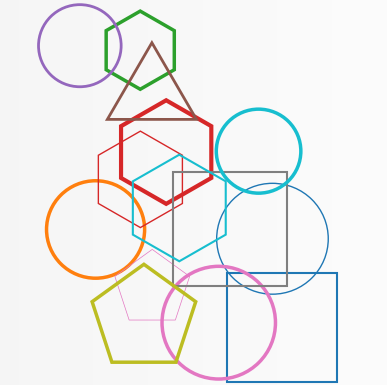[{"shape": "square", "thickness": 1.5, "radius": 0.71, "center": [0.728, 0.15]}, {"shape": "circle", "thickness": 1, "radius": 0.72, "center": [0.703, 0.38]}, {"shape": "circle", "thickness": 2.5, "radius": 0.63, "center": [0.247, 0.404]}, {"shape": "hexagon", "thickness": 2.5, "radius": 0.51, "center": [0.362, 0.87]}, {"shape": "hexagon", "thickness": 3, "radius": 0.67, "center": [0.429, 0.605]}, {"shape": "hexagon", "thickness": 1, "radius": 0.63, "center": [0.362, 0.534]}, {"shape": "circle", "thickness": 2, "radius": 0.53, "center": [0.206, 0.881]}, {"shape": "triangle", "thickness": 2, "radius": 0.66, "center": [0.392, 0.756]}, {"shape": "circle", "thickness": 2.5, "radius": 0.73, "center": [0.565, 0.162]}, {"shape": "pentagon", "thickness": 0.5, "radius": 0.51, "center": [0.393, 0.251]}, {"shape": "square", "thickness": 1.5, "radius": 0.74, "center": [0.593, 0.405]}, {"shape": "pentagon", "thickness": 2.5, "radius": 0.7, "center": [0.371, 0.173]}, {"shape": "hexagon", "thickness": 1.5, "radius": 0.69, "center": [0.463, 0.46]}, {"shape": "circle", "thickness": 2.5, "radius": 0.55, "center": [0.667, 0.607]}]